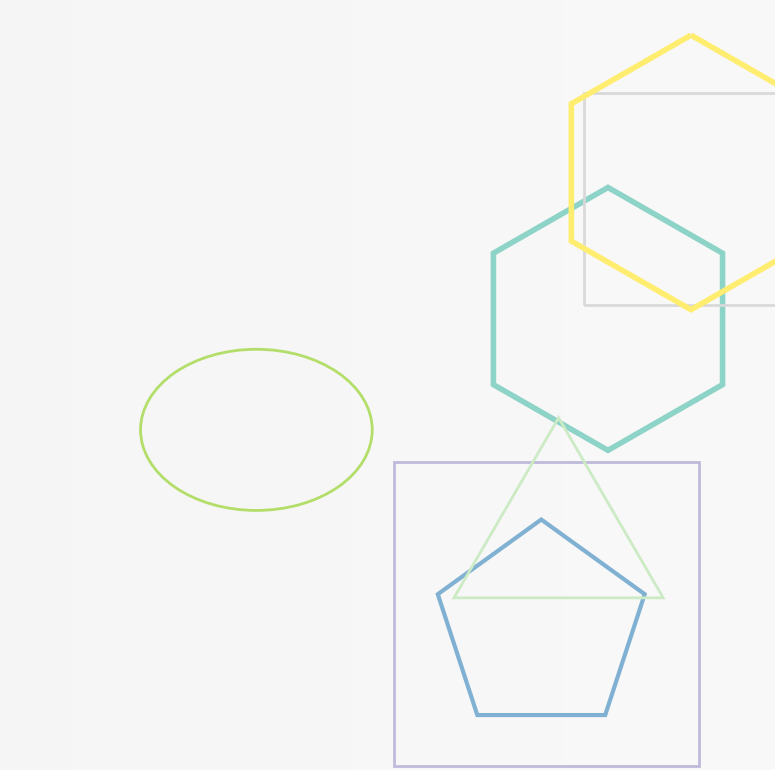[{"shape": "hexagon", "thickness": 2, "radius": 0.85, "center": [0.784, 0.586]}, {"shape": "square", "thickness": 1, "radius": 0.98, "center": [0.705, 0.203]}, {"shape": "pentagon", "thickness": 1.5, "radius": 0.7, "center": [0.698, 0.185]}, {"shape": "oval", "thickness": 1, "radius": 0.75, "center": [0.331, 0.442]}, {"shape": "square", "thickness": 1, "radius": 0.69, "center": [0.891, 0.742]}, {"shape": "triangle", "thickness": 1, "radius": 0.78, "center": [0.721, 0.302]}, {"shape": "hexagon", "thickness": 2, "radius": 0.89, "center": [0.892, 0.776]}]